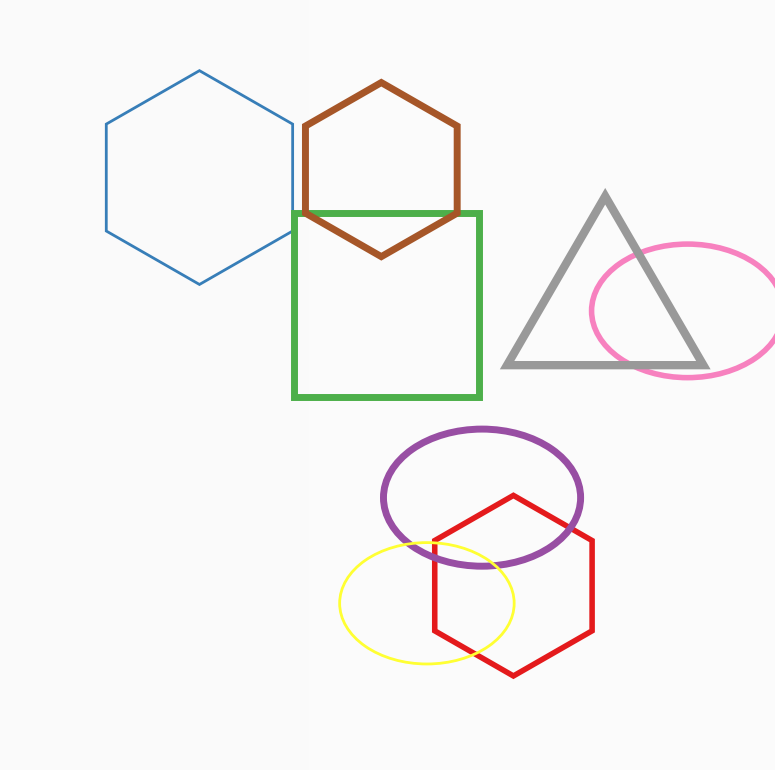[{"shape": "hexagon", "thickness": 2, "radius": 0.59, "center": [0.662, 0.239]}, {"shape": "hexagon", "thickness": 1, "radius": 0.69, "center": [0.257, 0.769]}, {"shape": "square", "thickness": 2.5, "radius": 0.6, "center": [0.499, 0.604]}, {"shape": "oval", "thickness": 2.5, "radius": 0.64, "center": [0.622, 0.354]}, {"shape": "oval", "thickness": 1, "radius": 0.56, "center": [0.551, 0.217]}, {"shape": "hexagon", "thickness": 2.5, "radius": 0.57, "center": [0.492, 0.78]}, {"shape": "oval", "thickness": 2, "radius": 0.62, "center": [0.887, 0.596]}, {"shape": "triangle", "thickness": 3, "radius": 0.73, "center": [0.781, 0.599]}]